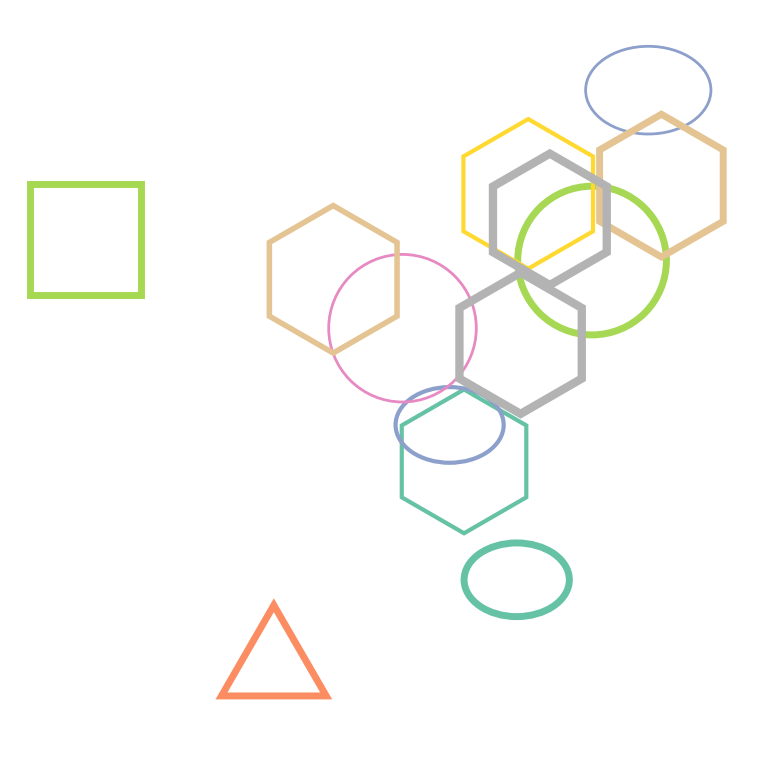[{"shape": "hexagon", "thickness": 1.5, "radius": 0.47, "center": [0.603, 0.401]}, {"shape": "oval", "thickness": 2.5, "radius": 0.34, "center": [0.671, 0.247]}, {"shape": "triangle", "thickness": 2.5, "radius": 0.39, "center": [0.356, 0.135]}, {"shape": "oval", "thickness": 1, "radius": 0.41, "center": [0.842, 0.883]}, {"shape": "oval", "thickness": 1.5, "radius": 0.35, "center": [0.584, 0.448]}, {"shape": "circle", "thickness": 1, "radius": 0.48, "center": [0.523, 0.574]}, {"shape": "square", "thickness": 2.5, "radius": 0.36, "center": [0.111, 0.689]}, {"shape": "circle", "thickness": 2.5, "radius": 0.48, "center": [0.769, 0.662]}, {"shape": "hexagon", "thickness": 1.5, "radius": 0.49, "center": [0.686, 0.748]}, {"shape": "hexagon", "thickness": 2, "radius": 0.48, "center": [0.433, 0.637]}, {"shape": "hexagon", "thickness": 2.5, "radius": 0.46, "center": [0.859, 0.759]}, {"shape": "hexagon", "thickness": 3, "radius": 0.43, "center": [0.714, 0.715]}, {"shape": "hexagon", "thickness": 3, "radius": 0.46, "center": [0.676, 0.554]}]